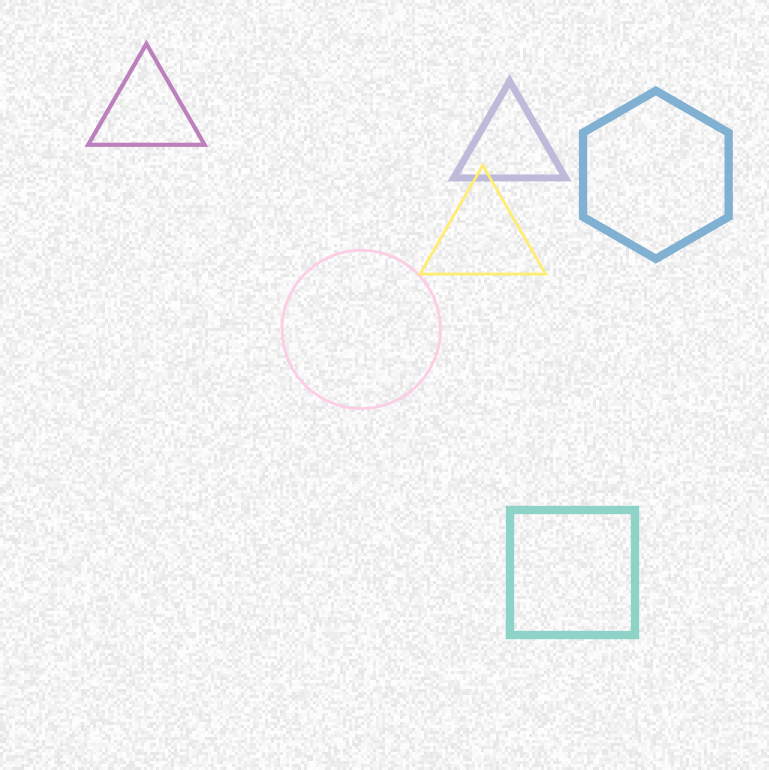[{"shape": "square", "thickness": 3, "radius": 0.4, "center": [0.743, 0.256]}, {"shape": "triangle", "thickness": 2.5, "radius": 0.42, "center": [0.662, 0.811]}, {"shape": "hexagon", "thickness": 3, "radius": 0.55, "center": [0.852, 0.773]}, {"shape": "circle", "thickness": 1, "radius": 0.51, "center": [0.469, 0.572]}, {"shape": "triangle", "thickness": 1.5, "radius": 0.44, "center": [0.19, 0.856]}, {"shape": "triangle", "thickness": 1, "radius": 0.47, "center": [0.627, 0.691]}]